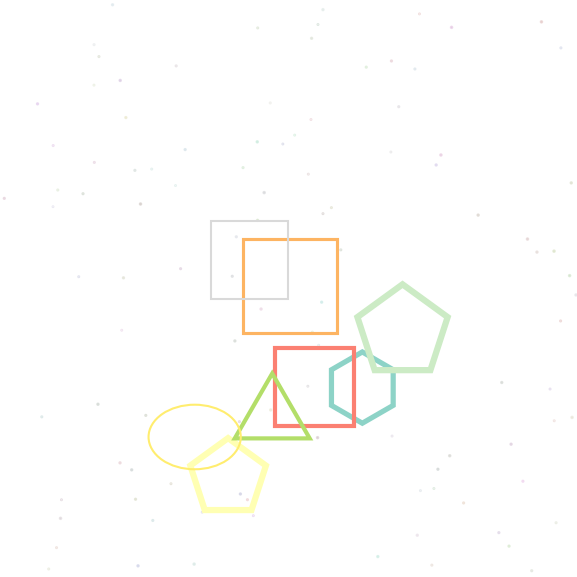[{"shape": "hexagon", "thickness": 2.5, "radius": 0.31, "center": [0.627, 0.328]}, {"shape": "pentagon", "thickness": 3, "radius": 0.34, "center": [0.395, 0.172]}, {"shape": "square", "thickness": 2, "radius": 0.34, "center": [0.545, 0.329]}, {"shape": "square", "thickness": 1.5, "radius": 0.41, "center": [0.502, 0.504]}, {"shape": "triangle", "thickness": 2, "radius": 0.37, "center": [0.471, 0.277]}, {"shape": "square", "thickness": 1, "radius": 0.34, "center": [0.432, 0.549]}, {"shape": "pentagon", "thickness": 3, "radius": 0.41, "center": [0.697, 0.425]}, {"shape": "oval", "thickness": 1, "radius": 0.4, "center": [0.337, 0.242]}]